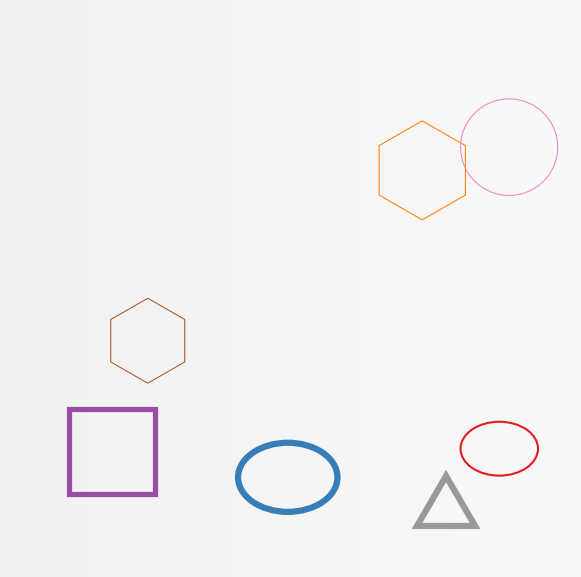[{"shape": "oval", "thickness": 1, "radius": 0.33, "center": [0.859, 0.222]}, {"shape": "oval", "thickness": 3, "radius": 0.43, "center": [0.495, 0.173]}, {"shape": "square", "thickness": 2.5, "radius": 0.37, "center": [0.193, 0.217]}, {"shape": "hexagon", "thickness": 0.5, "radius": 0.43, "center": [0.726, 0.704]}, {"shape": "hexagon", "thickness": 0.5, "radius": 0.37, "center": [0.254, 0.409]}, {"shape": "circle", "thickness": 0.5, "radius": 0.42, "center": [0.876, 0.744]}, {"shape": "triangle", "thickness": 3, "radius": 0.29, "center": [0.767, 0.117]}]